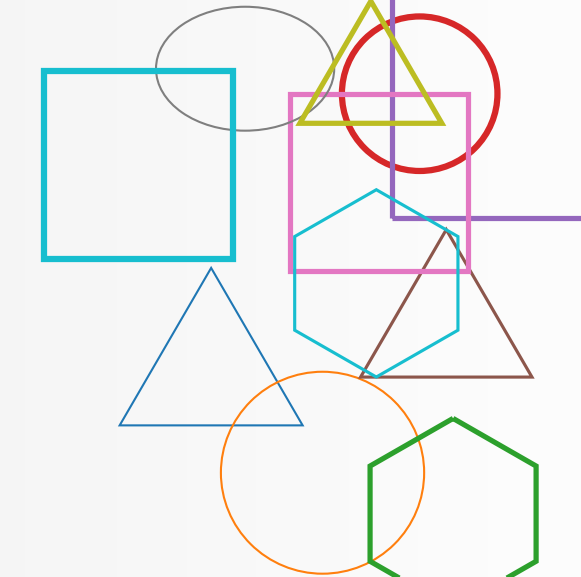[{"shape": "triangle", "thickness": 1, "radius": 0.91, "center": [0.363, 0.353]}, {"shape": "circle", "thickness": 1, "radius": 0.87, "center": [0.555, 0.181]}, {"shape": "hexagon", "thickness": 2.5, "radius": 0.82, "center": [0.779, 0.11]}, {"shape": "circle", "thickness": 3, "radius": 0.67, "center": [0.722, 0.837]}, {"shape": "square", "thickness": 2.5, "radius": 0.97, "center": [0.867, 0.815]}, {"shape": "triangle", "thickness": 1.5, "radius": 0.85, "center": [0.768, 0.431]}, {"shape": "square", "thickness": 2.5, "radius": 0.77, "center": [0.652, 0.683]}, {"shape": "oval", "thickness": 1, "radius": 0.77, "center": [0.422, 0.88]}, {"shape": "triangle", "thickness": 2.5, "radius": 0.7, "center": [0.638, 0.856]}, {"shape": "square", "thickness": 3, "radius": 0.81, "center": [0.239, 0.714]}, {"shape": "hexagon", "thickness": 1.5, "radius": 0.81, "center": [0.647, 0.508]}]